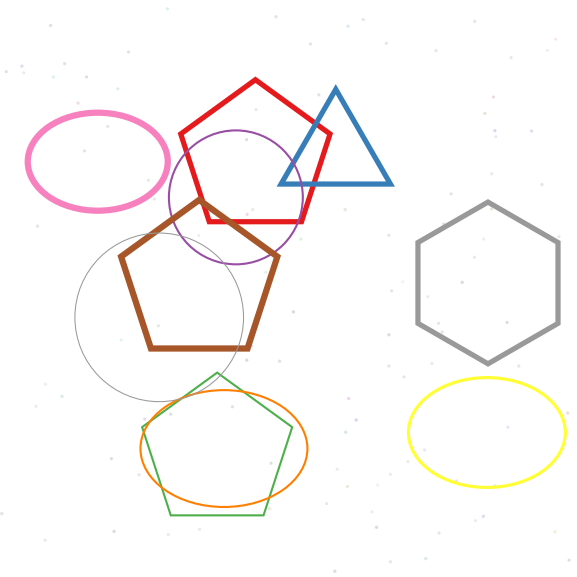[{"shape": "pentagon", "thickness": 2.5, "radius": 0.68, "center": [0.442, 0.725]}, {"shape": "triangle", "thickness": 2.5, "radius": 0.55, "center": [0.581, 0.735]}, {"shape": "pentagon", "thickness": 1, "radius": 0.68, "center": [0.376, 0.217]}, {"shape": "circle", "thickness": 1, "radius": 0.58, "center": [0.408, 0.657]}, {"shape": "oval", "thickness": 1, "radius": 0.72, "center": [0.388, 0.222]}, {"shape": "oval", "thickness": 1.5, "radius": 0.68, "center": [0.843, 0.25]}, {"shape": "pentagon", "thickness": 3, "radius": 0.71, "center": [0.345, 0.511]}, {"shape": "oval", "thickness": 3, "radius": 0.61, "center": [0.169, 0.719]}, {"shape": "circle", "thickness": 0.5, "radius": 0.73, "center": [0.276, 0.45]}, {"shape": "hexagon", "thickness": 2.5, "radius": 0.7, "center": [0.845, 0.509]}]